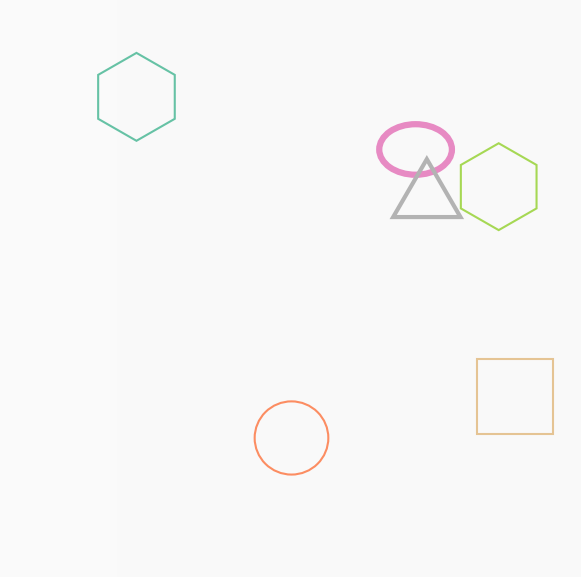[{"shape": "hexagon", "thickness": 1, "radius": 0.38, "center": [0.235, 0.831]}, {"shape": "circle", "thickness": 1, "radius": 0.32, "center": [0.501, 0.241]}, {"shape": "oval", "thickness": 3, "radius": 0.31, "center": [0.715, 0.74]}, {"shape": "hexagon", "thickness": 1, "radius": 0.38, "center": [0.858, 0.676]}, {"shape": "square", "thickness": 1, "radius": 0.32, "center": [0.886, 0.313]}, {"shape": "triangle", "thickness": 2, "radius": 0.33, "center": [0.734, 0.657]}]